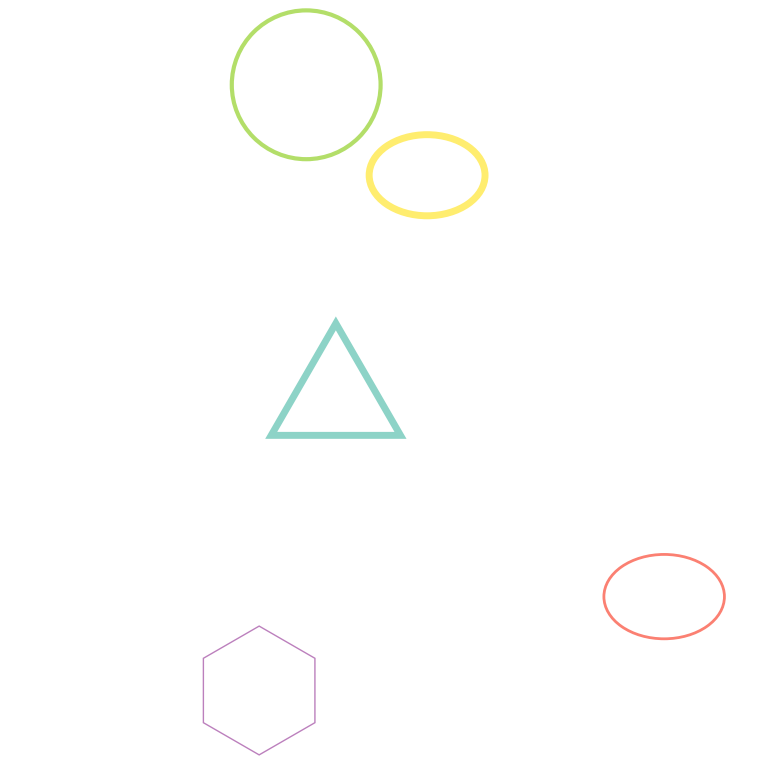[{"shape": "triangle", "thickness": 2.5, "radius": 0.48, "center": [0.436, 0.483]}, {"shape": "oval", "thickness": 1, "radius": 0.39, "center": [0.863, 0.225]}, {"shape": "circle", "thickness": 1.5, "radius": 0.48, "center": [0.398, 0.89]}, {"shape": "hexagon", "thickness": 0.5, "radius": 0.42, "center": [0.337, 0.103]}, {"shape": "oval", "thickness": 2.5, "radius": 0.38, "center": [0.555, 0.772]}]